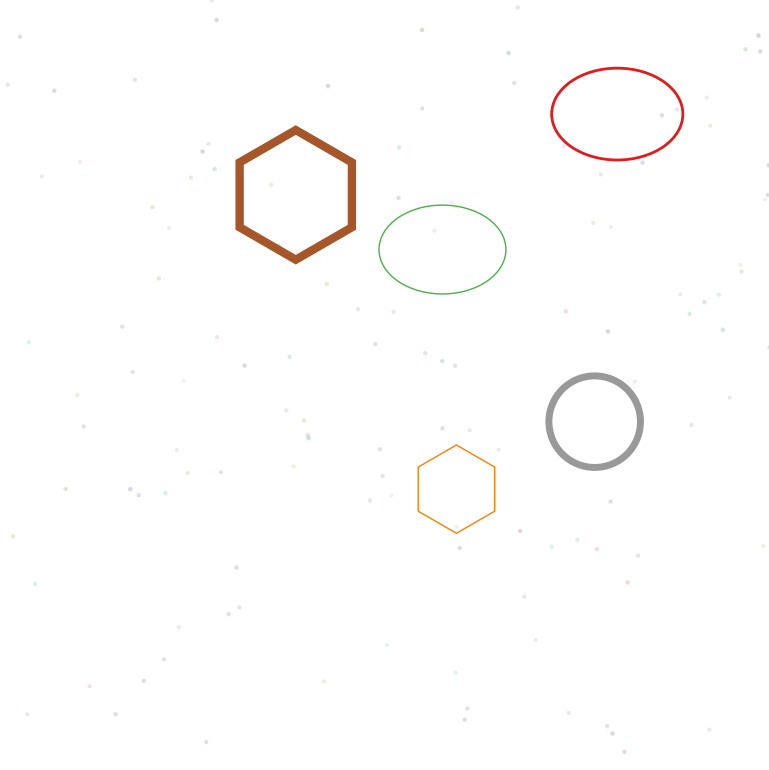[{"shape": "oval", "thickness": 1, "radius": 0.43, "center": [0.802, 0.852]}, {"shape": "oval", "thickness": 0.5, "radius": 0.41, "center": [0.575, 0.676]}, {"shape": "hexagon", "thickness": 0.5, "radius": 0.29, "center": [0.593, 0.365]}, {"shape": "hexagon", "thickness": 3, "radius": 0.42, "center": [0.384, 0.747]}, {"shape": "circle", "thickness": 2.5, "radius": 0.3, "center": [0.772, 0.452]}]